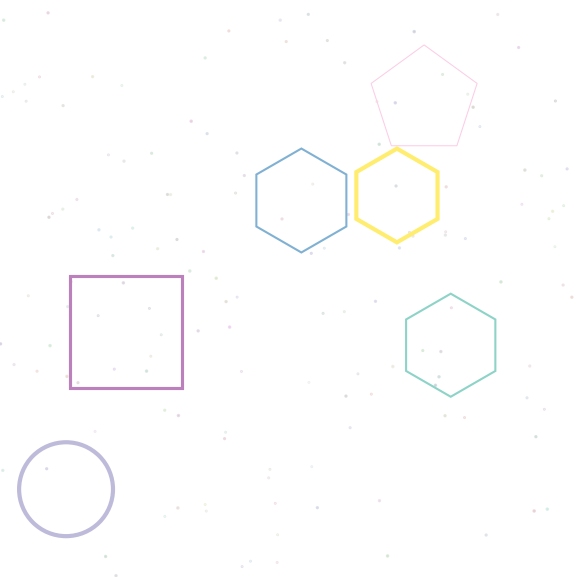[{"shape": "hexagon", "thickness": 1, "radius": 0.45, "center": [0.78, 0.401]}, {"shape": "circle", "thickness": 2, "radius": 0.41, "center": [0.114, 0.152]}, {"shape": "hexagon", "thickness": 1, "radius": 0.45, "center": [0.522, 0.652]}, {"shape": "pentagon", "thickness": 0.5, "radius": 0.48, "center": [0.734, 0.825]}, {"shape": "square", "thickness": 1.5, "radius": 0.49, "center": [0.218, 0.424]}, {"shape": "hexagon", "thickness": 2, "radius": 0.41, "center": [0.687, 0.661]}]